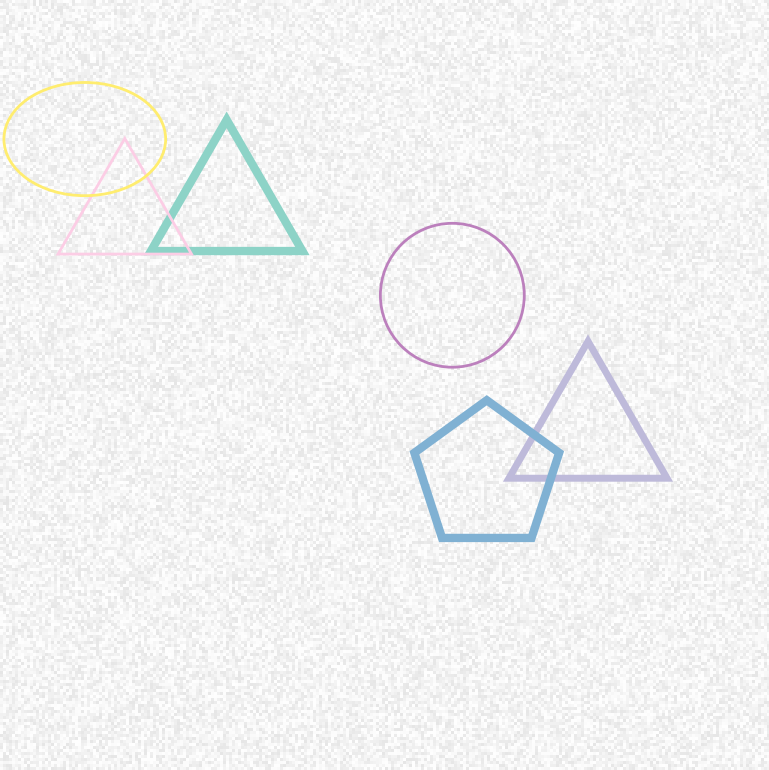[{"shape": "triangle", "thickness": 3, "radius": 0.57, "center": [0.294, 0.731]}, {"shape": "triangle", "thickness": 2.5, "radius": 0.59, "center": [0.764, 0.438]}, {"shape": "pentagon", "thickness": 3, "radius": 0.49, "center": [0.632, 0.381]}, {"shape": "triangle", "thickness": 1, "radius": 0.5, "center": [0.162, 0.72]}, {"shape": "circle", "thickness": 1, "radius": 0.47, "center": [0.587, 0.617]}, {"shape": "oval", "thickness": 1, "radius": 0.53, "center": [0.11, 0.819]}]